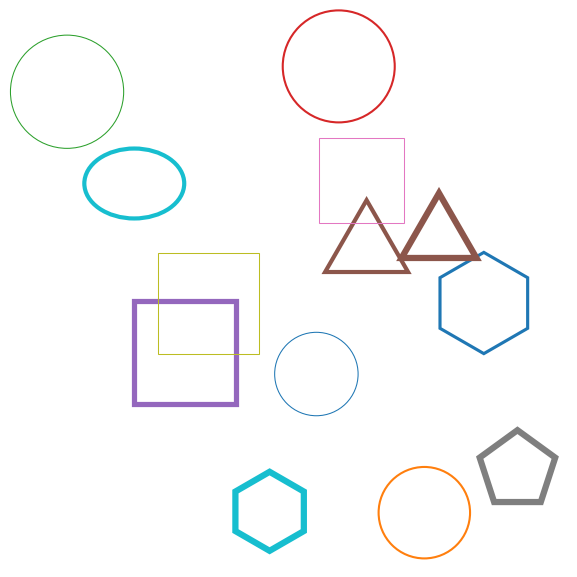[{"shape": "circle", "thickness": 0.5, "radius": 0.36, "center": [0.548, 0.351]}, {"shape": "hexagon", "thickness": 1.5, "radius": 0.44, "center": [0.838, 0.474]}, {"shape": "circle", "thickness": 1, "radius": 0.4, "center": [0.735, 0.111]}, {"shape": "circle", "thickness": 0.5, "radius": 0.49, "center": [0.116, 0.84]}, {"shape": "circle", "thickness": 1, "radius": 0.48, "center": [0.587, 0.884]}, {"shape": "square", "thickness": 2.5, "radius": 0.44, "center": [0.321, 0.388]}, {"shape": "triangle", "thickness": 3, "radius": 0.37, "center": [0.76, 0.59]}, {"shape": "triangle", "thickness": 2, "radius": 0.41, "center": [0.635, 0.57]}, {"shape": "square", "thickness": 0.5, "radius": 0.37, "center": [0.626, 0.686]}, {"shape": "pentagon", "thickness": 3, "radius": 0.34, "center": [0.896, 0.185]}, {"shape": "square", "thickness": 0.5, "radius": 0.44, "center": [0.36, 0.473]}, {"shape": "oval", "thickness": 2, "radius": 0.43, "center": [0.233, 0.681]}, {"shape": "hexagon", "thickness": 3, "radius": 0.34, "center": [0.467, 0.114]}]